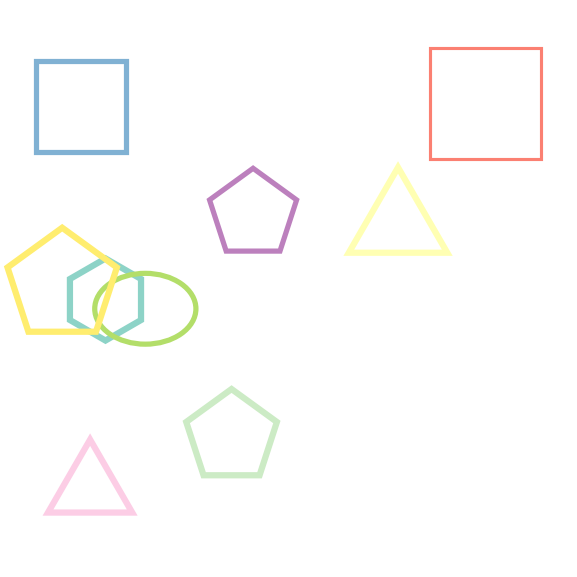[{"shape": "hexagon", "thickness": 3, "radius": 0.36, "center": [0.183, 0.481]}, {"shape": "triangle", "thickness": 3, "radius": 0.49, "center": [0.689, 0.611]}, {"shape": "square", "thickness": 1.5, "radius": 0.48, "center": [0.84, 0.82]}, {"shape": "square", "thickness": 2.5, "radius": 0.39, "center": [0.14, 0.814]}, {"shape": "oval", "thickness": 2.5, "radius": 0.44, "center": [0.252, 0.465]}, {"shape": "triangle", "thickness": 3, "radius": 0.42, "center": [0.156, 0.154]}, {"shape": "pentagon", "thickness": 2.5, "radius": 0.4, "center": [0.438, 0.628]}, {"shape": "pentagon", "thickness": 3, "radius": 0.41, "center": [0.401, 0.243]}, {"shape": "pentagon", "thickness": 3, "radius": 0.5, "center": [0.108, 0.505]}]